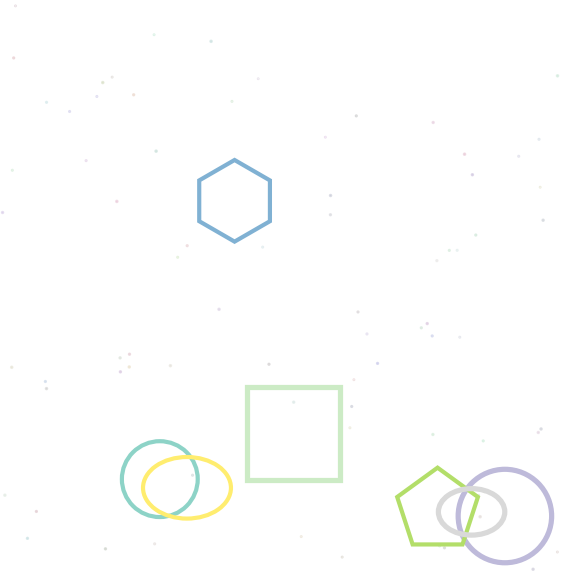[{"shape": "circle", "thickness": 2, "radius": 0.33, "center": [0.277, 0.169]}, {"shape": "circle", "thickness": 2.5, "radius": 0.4, "center": [0.874, 0.106]}, {"shape": "hexagon", "thickness": 2, "radius": 0.35, "center": [0.406, 0.651]}, {"shape": "pentagon", "thickness": 2, "radius": 0.37, "center": [0.758, 0.116]}, {"shape": "oval", "thickness": 2.5, "radius": 0.29, "center": [0.817, 0.113]}, {"shape": "square", "thickness": 2.5, "radius": 0.41, "center": [0.508, 0.248]}, {"shape": "oval", "thickness": 2, "radius": 0.38, "center": [0.324, 0.154]}]